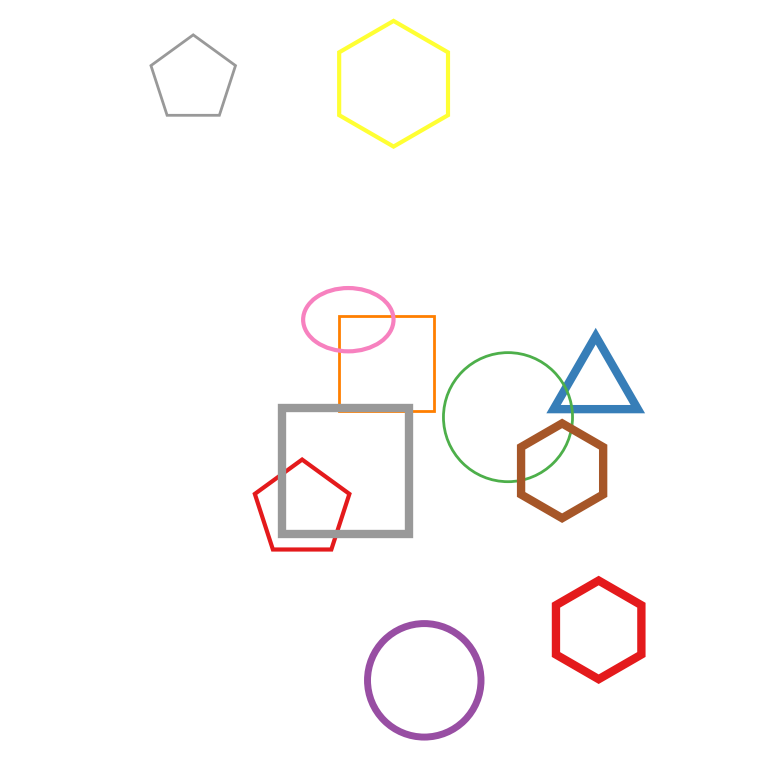[{"shape": "pentagon", "thickness": 1.5, "radius": 0.32, "center": [0.392, 0.339]}, {"shape": "hexagon", "thickness": 3, "radius": 0.32, "center": [0.777, 0.182]}, {"shape": "triangle", "thickness": 3, "radius": 0.32, "center": [0.774, 0.5]}, {"shape": "circle", "thickness": 1, "radius": 0.42, "center": [0.66, 0.458]}, {"shape": "circle", "thickness": 2.5, "radius": 0.37, "center": [0.551, 0.116]}, {"shape": "square", "thickness": 1, "radius": 0.31, "center": [0.502, 0.528]}, {"shape": "hexagon", "thickness": 1.5, "radius": 0.41, "center": [0.511, 0.891]}, {"shape": "hexagon", "thickness": 3, "radius": 0.31, "center": [0.73, 0.389]}, {"shape": "oval", "thickness": 1.5, "radius": 0.29, "center": [0.452, 0.585]}, {"shape": "pentagon", "thickness": 1, "radius": 0.29, "center": [0.251, 0.897]}, {"shape": "square", "thickness": 3, "radius": 0.41, "center": [0.448, 0.388]}]